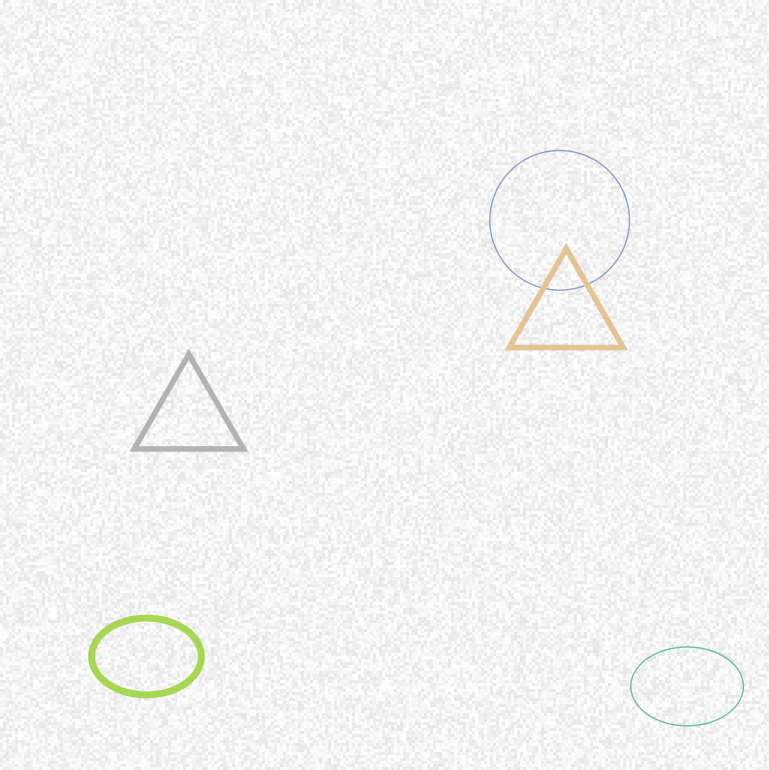[{"shape": "oval", "thickness": 0.5, "radius": 0.37, "center": [0.892, 0.109]}, {"shape": "circle", "thickness": 0.5, "radius": 0.45, "center": [0.727, 0.714]}, {"shape": "oval", "thickness": 2.5, "radius": 0.36, "center": [0.19, 0.147]}, {"shape": "triangle", "thickness": 2, "radius": 0.43, "center": [0.735, 0.591]}, {"shape": "triangle", "thickness": 2, "radius": 0.41, "center": [0.245, 0.458]}]